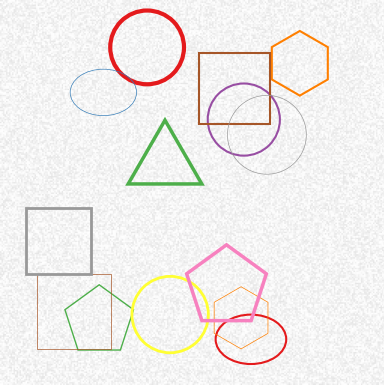[{"shape": "oval", "thickness": 1.5, "radius": 0.46, "center": [0.652, 0.119]}, {"shape": "circle", "thickness": 3, "radius": 0.48, "center": [0.382, 0.877]}, {"shape": "oval", "thickness": 0.5, "radius": 0.43, "center": [0.268, 0.76]}, {"shape": "pentagon", "thickness": 1, "radius": 0.47, "center": [0.258, 0.167]}, {"shape": "triangle", "thickness": 2.5, "radius": 0.55, "center": [0.429, 0.577]}, {"shape": "circle", "thickness": 1.5, "radius": 0.47, "center": [0.633, 0.689]}, {"shape": "hexagon", "thickness": 1.5, "radius": 0.42, "center": [0.779, 0.836]}, {"shape": "hexagon", "thickness": 0.5, "radius": 0.4, "center": [0.626, 0.174]}, {"shape": "circle", "thickness": 2, "radius": 0.5, "center": [0.442, 0.183]}, {"shape": "square", "thickness": 0.5, "radius": 0.48, "center": [0.193, 0.191]}, {"shape": "square", "thickness": 1.5, "radius": 0.46, "center": [0.609, 0.77]}, {"shape": "pentagon", "thickness": 2.5, "radius": 0.54, "center": [0.588, 0.255]}, {"shape": "square", "thickness": 2, "radius": 0.42, "center": [0.152, 0.374]}, {"shape": "circle", "thickness": 0.5, "radius": 0.51, "center": [0.693, 0.65]}]